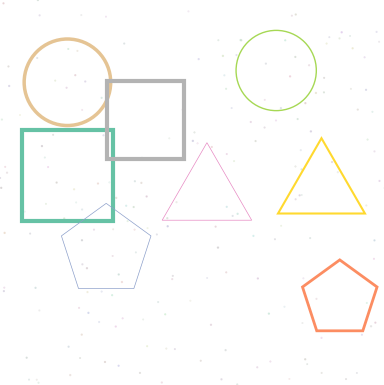[{"shape": "square", "thickness": 3, "radius": 0.59, "center": [0.175, 0.543]}, {"shape": "pentagon", "thickness": 2, "radius": 0.51, "center": [0.883, 0.223]}, {"shape": "pentagon", "thickness": 0.5, "radius": 0.61, "center": [0.276, 0.35]}, {"shape": "triangle", "thickness": 0.5, "radius": 0.67, "center": [0.538, 0.495]}, {"shape": "circle", "thickness": 1, "radius": 0.52, "center": [0.717, 0.817]}, {"shape": "triangle", "thickness": 1.5, "radius": 0.65, "center": [0.835, 0.511]}, {"shape": "circle", "thickness": 2.5, "radius": 0.56, "center": [0.175, 0.786]}, {"shape": "square", "thickness": 3, "radius": 0.51, "center": [0.378, 0.689]}]